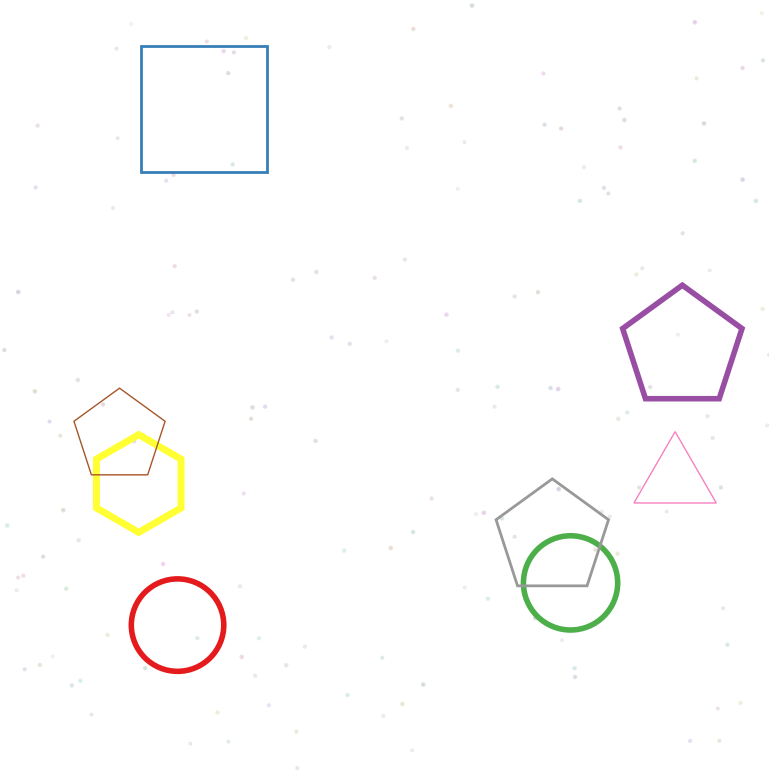[{"shape": "circle", "thickness": 2, "radius": 0.3, "center": [0.231, 0.188]}, {"shape": "square", "thickness": 1, "radius": 0.41, "center": [0.264, 0.858]}, {"shape": "circle", "thickness": 2, "radius": 0.31, "center": [0.741, 0.243]}, {"shape": "pentagon", "thickness": 2, "radius": 0.41, "center": [0.886, 0.548]}, {"shape": "hexagon", "thickness": 2.5, "radius": 0.32, "center": [0.18, 0.372]}, {"shape": "pentagon", "thickness": 0.5, "radius": 0.31, "center": [0.155, 0.434]}, {"shape": "triangle", "thickness": 0.5, "radius": 0.31, "center": [0.877, 0.378]}, {"shape": "pentagon", "thickness": 1, "radius": 0.38, "center": [0.717, 0.301]}]